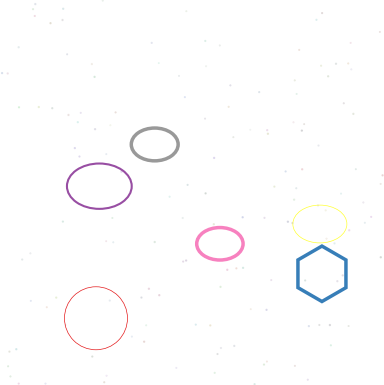[{"shape": "circle", "thickness": 0.5, "radius": 0.41, "center": [0.249, 0.173]}, {"shape": "hexagon", "thickness": 2.5, "radius": 0.36, "center": [0.836, 0.289]}, {"shape": "oval", "thickness": 1.5, "radius": 0.42, "center": [0.258, 0.516]}, {"shape": "oval", "thickness": 0.5, "radius": 0.35, "center": [0.831, 0.418]}, {"shape": "oval", "thickness": 2.5, "radius": 0.3, "center": [0.571, 0.367]}, {"shape": "oval", "thickness": 2.5, "radius": 0.3, "center": [0.402, 0.625]}]